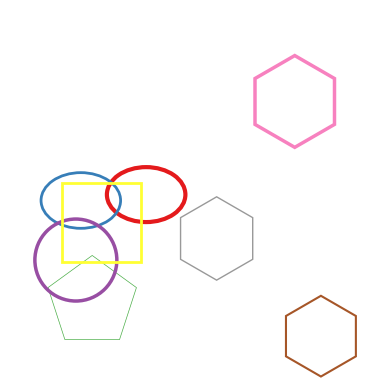[{"shape": "oval", "thickness": 3, "radius": 0.51, "center": [0.38, 0.495]}, {"shape": "oval", "thickness": 2, "radius": 0.52, "center": [0.21, 0.479]}, {"shape": "pentagon", "thickness": 0.5, "radius": 0.6, "center": [0.24, 0.216]}, {"shape": "circle", "thickness": 2.5, "radius": 0.53, "center": [0.197, 0.325]}, {"shape": "square", "thickness": 2, "radius": 0.51, "center": [0.265, 0.422]}, {"shape": "hexagon", "thickness": 1.5, "radius": 0.52, "center": [0.834, 0.127]}, {"shape": "hexagon", "thickness": 2.5, "radius": 0.6, "center": [0.766, 0.736]}, {"shape": "hexagon", "thickness": 1, "radius": 0.54, "center": [0.563, 0.381]}]